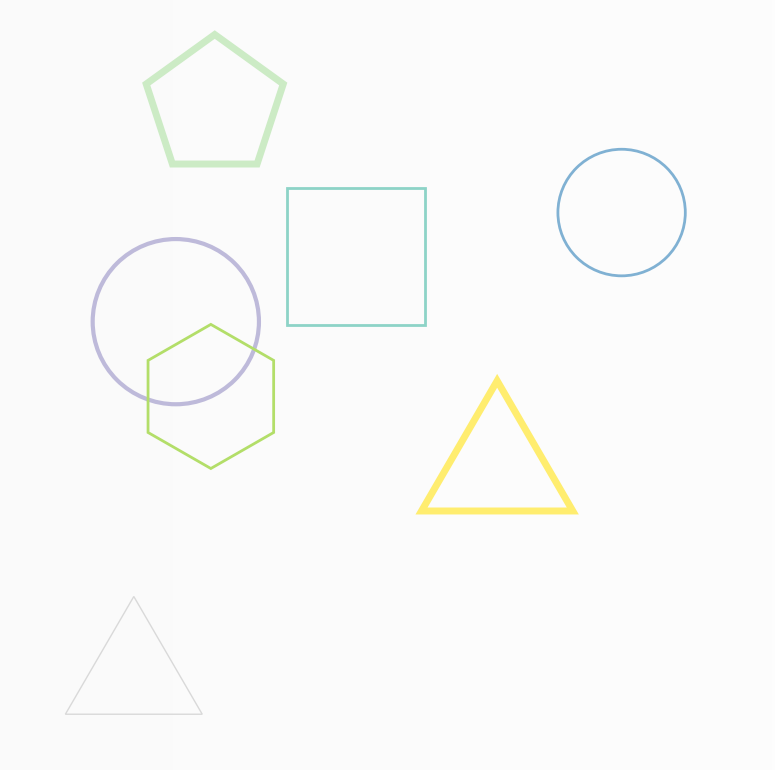[{"shape": "square", "thickness": 1, "radius": 0.44, "center": [0.459, 0.667]}, {"shape": "circle", "thickness": 1.5, "radius": 0.54, "center": [0.227, 0.582]}, {"shape": "circle", "thickness": 1, "radius": 0.41, "center": [0.802, 0.724]}, {"shape": "hexagon", "thickness": 1, "radius": 0.47, "center": [0.272, 0.485]}, {"shape": "triangle", "thickness": 0.5, "radius": 0.51, "center": [0.173, 0.123]}, {"shape": "pentagon", "thickness": 2.5, "radius": 0.46, "center": [0.277, 0.862]}, {"shape": "triangle", "thickness": 2.5, "radius": 0.56, "center": [0.641, 0.393]}]